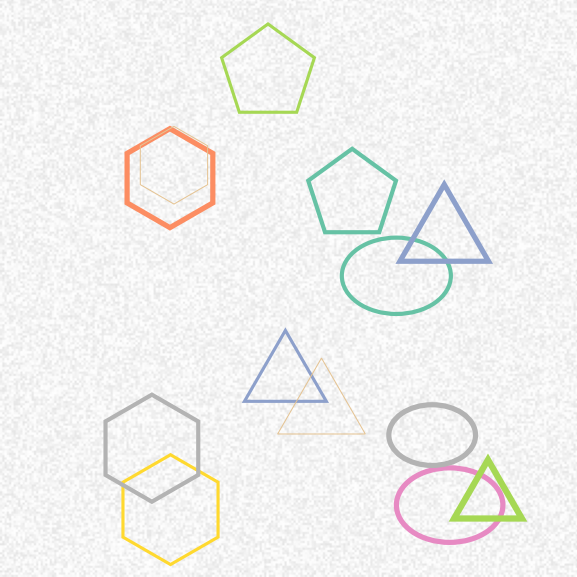[{"shape": "oval", "thickness": 2, "radius": 0.47, "center": [0.686, 0.522]}, {"shape": "pentagon", "thickness": 2, "radius": 0.4, "center": [0.61, 0.662]}, {"shape": "hexagon", "thickness": 2.5, "radius": 0.43, "center": [0.294, 0.691]}, {"shape": "triangle", "thickness": 2.5, "radius": 0.44, "center": [0.769, 0.591]}, {"shape": "triangle", "thickness": 1.5, "radius": 0.41, "center": [0.494, 0.345]}, {"shape": "oval", "thickness": 2.5, "radius": 0.46, "center": [0.779, 0.124]}, {"shape": "pentagon", "thickness": 1.5, "radius": 0.42, "center": [0.464, 0.873]}, {"shape": "triangle", "thickness": 3, "radius": 0.34, "center": [0.845, 0.135]}, {"shape": "hexagon", "thickness": 1.5, "radius": 0.48, "center": [0.295, 0.117]}, {"shape": "triangle", "thickness": 0.5, "radius": 0.44, "center": [0.557, 0.291]}, {"shape": "hexagon", "thickness": 0.5, "radius": 0.34, "center": [0.301, 0.713]}, {"shape": "hexagon", "thickness": 2, "radius": 0.46, "center": [0.263, 0.223]}, {"shape": "oval", "thickness": 2.5, "radius": 0.38, "center": [0.748, 0.246]}]